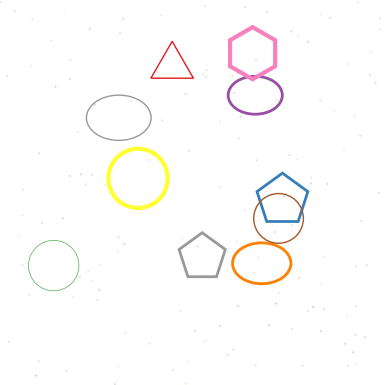[{"shape": "triangle", "thickness": 1, "radius": 0.32, "center": [0.447, 0.829]}, {"shape": "pentagon", "thickness": 2, "radius": 0.35, "center": [0.734, 0.481]}, {"shape": "circle", "thickness": 0.5, "radius": 0.33, "center": [0.139, 0.31]}, {"shape": "oval", "thickness": 2, "radius": 0.35, "center": [0.663, 0.753]}, {"shape": "oval", "thickness": 2, "radius": 0.38, "center": [0.68, 0.316]}, {"shape": "circle", "thickness": 3, "radius": 0.38, "center": [0.358, 0.537]}, {"shape": "circle", "thickness": 1, "radius": 0.32, "center": [0.723, 0.433]}, {"shape": "hexagon", "thickness": 3, "radius": 0.34, "center": [0.656, 0.862]}, {"shape": "oval", "thickness": 1, "radius": 0.42, "center": [0.309, 0.694]}, {"shape": "pentagon", "thickness": 2, "radius": 0.32, "center": [0.525, 0.332]}]